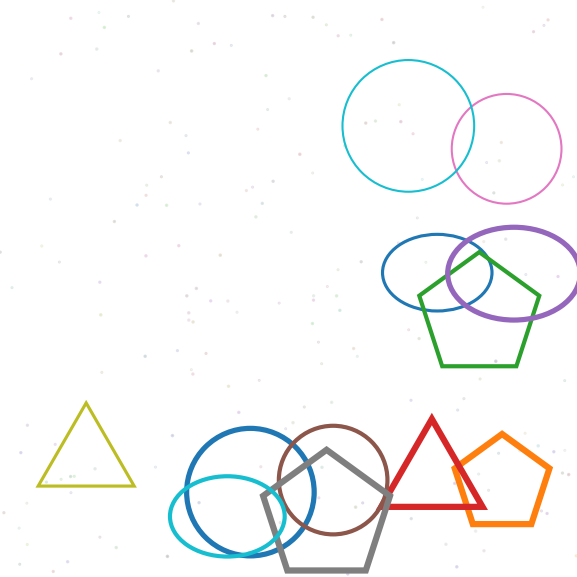[{"shape": "oval", "thickness": 1.5, "radius": 0.47, "center": [0.757, 0.527]}, {"shape": "circle", "thickness": 2.5, "radius": 0.55, "center": [0.434, 0.147]}, {"shape": "pentagon", "thickness": 3, "radius": 0.43, "center": [0.869, 0.161]}, {"shape": "pentagon", "thickness": 2, "radius": 0.55, "center": [0.83, 0.453]}, {"shape": "triangle", "thickness": 3, "radius": 0.51, "center": [0.748, 0.172]}, {"shape": "oval", "thickness": 2.5, "radius": 0.57, "center": [0.89, 0.525]}, {"shape": "circle", "thickness": 2, "radius": 0.47, "center": [0.577, 0.168]}, {"shape": "circle", "thickness": 1, "radius": 0.48, "center": [0.877, 0.741]}, {"shape": "pentagon", "thickness": 3, "radius": 0.58, "center": [0.565, 0.105]}, {"shape": "triangle", "thickness": 1.5, "radius": 0.48, "center": [0.149, 0.205]}, {"shape": "oval", "thickness": 2, "radius": 0.5, "center": [0.394, 0.105]}, {"shape": "circle", "thickness": 1, "radius": 0.57, "center": [0.707, 0.781]}]